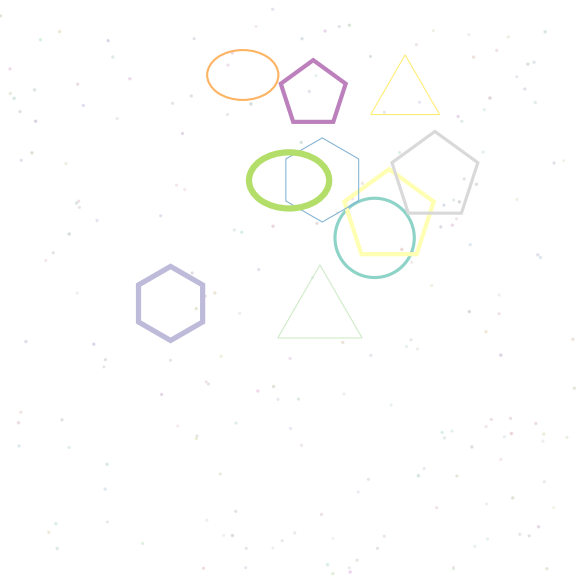[{"shape": "circle", "thickness": 1.5, "radius": 0.34, "center": [0.649, 0.587]}, {"shape": "pentagon", "thickness": 2, "radius": 0.41, "center": [0.674, 0.625]}, {"shape": "hexagon", "thickness": 2.5, "radius": 0.32, "center": [0.295, 0.474]}, {"shape": "hexagon", "thickness": 0.5, "radius": 0.36, "center": [0.558, 0.688]}, {"shape": "oval", "thickness": 1, "radius": 0.31, "center": [0.42, 0.869]}, {"shape": "oval", "thickness": 3, "radius": 0.35, "center": [0.501, 0.687]}, {"shape": "pentagon", "thickness": 1.5, "radius": 0.39, "center": [0.753, 0.693]}, {"shape": "pentagon", "thickness": 2, "radius": 0.3, "center": [0.542, 0.836]}, {"shape": "triangle", "thickness": 0.5, "radius": 0.42, "center": [0.554, 0.456]}, {"shape": "triangle", "thickness": 0.5, "radius": 0.34, "center": [0.702, 0.835]}]